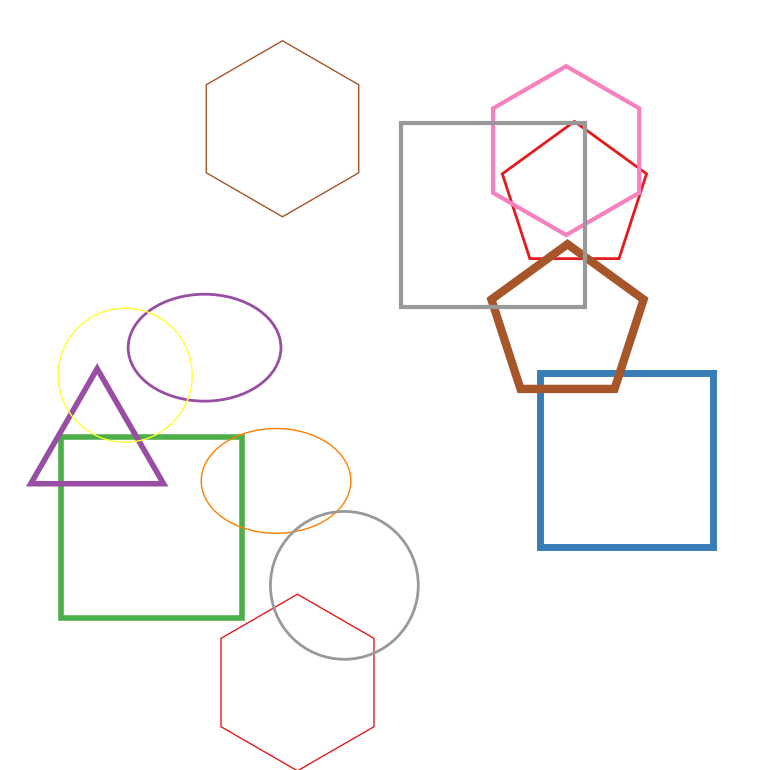[{"shape": "hexagon", "thickness": 0.5, "radius": 0.57, "center": [0.386, 0.114]}, {"shape": "pentagon", "thickness": 1, "radius": 0.49, "center": [0.746, 0.744]}, {"shape": "square", "thickness": 2.5, "radius": 0.56, "center": [0.814, 0.403]}, {"shape": "square", "thickness": 2, "radius": 0.59, "center": [0.196, 0.315]}, {"shape": "triangle", "thickness": 2, "radius": 0.5, "center": [0.126, 0.422]}, {"shape": "oval", "thickness": 1, "radius": 0.5, "center": [0.266, 0.548]}, {"shape": "oval", "thickness": 0.5, "radius": 0.49, "center": [0.358, 0.375]}, {"shape": "circle", "thickness": 0.5, "radius": 0.44, "center": [0.163, 0.513]}, {"shape": "hexagon", "thickness": 0.5, "radius": 0.57, "center": [0.367, 0.833]}, {"shape": "pentagon", "thickness": 3, "radius": 0.52, "center": [0.737, 0.579]}, {"shape": "hexagon", "thickness": 1.5, "radius": 0.55, "center": [0.735, 0.804]}, {"shape": "square", "thickness": 1.5, "radius": 0.6, "center": [0.64, 0.721]}, {"shape": "circle", "thickness": 1, "radius": 0.48, "center": [0.447, 0.24]}]